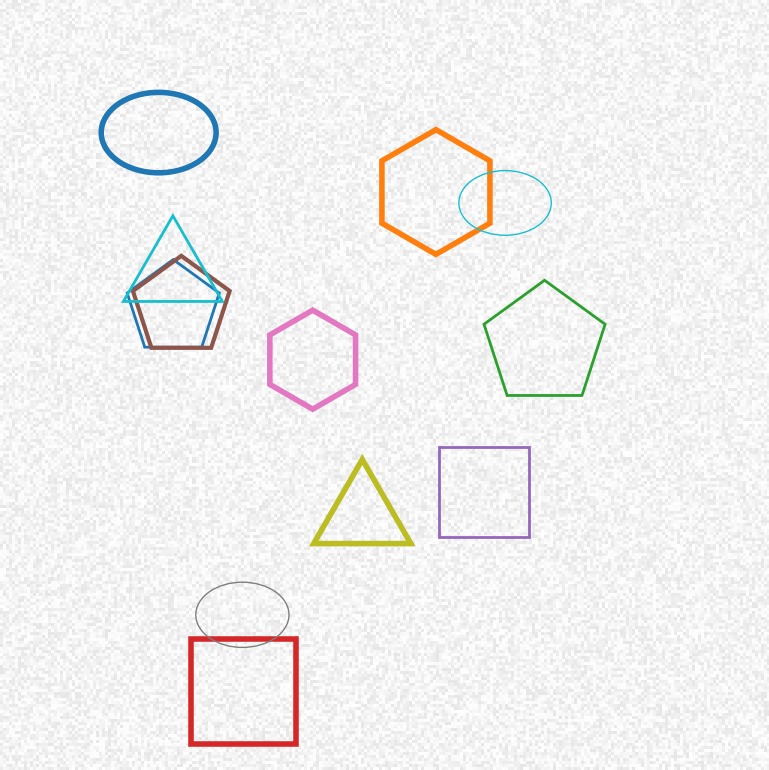[{"shape": "pentagon", "thickness": 1, "radius": 0.31, "center": [0.225, 0.6]}, {"shape": "oval", "thickness": 2, "radius": 0.37, "center": [0.206, 0.828]}, {"shape": "hexagon", "thickness": 2, "radius": 0.4, "center": [0.566, 0.751]}, {"shape": "pentagon", "thickness": 1, "radius": 0.41, "center": [0.707, 0.553]}, {"shape": "square", "thickness": 2, "radius": 0.34, "center": [0.317, 0.102]}, {"shape": "square", "thickness": 1, "radius": 0.29, "center": [0.629, 0.361]}, {"shape": "pentagon", "thickness": 1.5, "radius": 0.33, "center": [0.235, 0.602]}, {"shape": "hexagon", "thickness": 2, "radius": 0.32, "center": [0.406, 0.533]}, {"shape": "oval", "thickness": 0.5, "radius": 0.3, "center": [0.315, 0.202]}, {"shape": "triangle", "thickness": 2, "radius": 0.36, "center": [0.471, 0.33]}, {"shape": "oval", "thickness": 0.5, "radius": 0.3, "center": [0.656, 0.736]}, {"shape": "triangle", "thickness": 1, "radius": 0.37, "center": [0.225, 0.646]}]